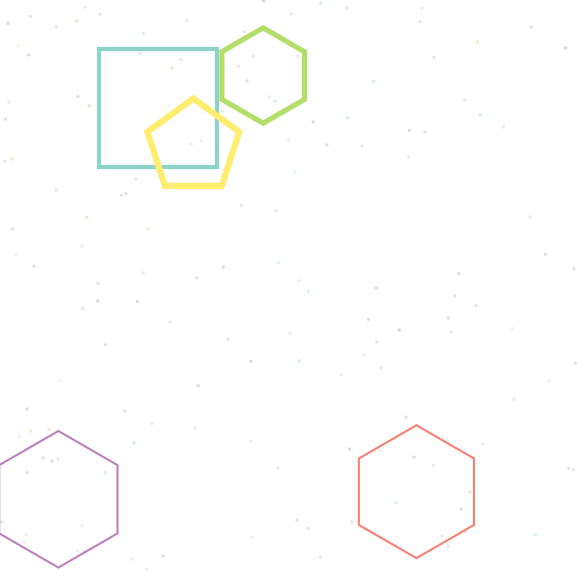[{"shape": "square", "thickness": 2, "radius": 0.51, "center": [0.274, 0.812]}, {"shape": "hexagon", "thickness": 1, "radius": 0.58, "center": [0.721, 0.148]}, {"shape": "hexagon", "thickness": 2.5, "radius": 0.41, "center": [0.456, 0.868]}, {"shape": "hexagon", "thickness": 1, "radius": 0.59, "center": [0.101, 0.135]}, {"shape": "pentagon", "thickness": 3, "radius": 0.42, "center": [0.335, 0.745]}]